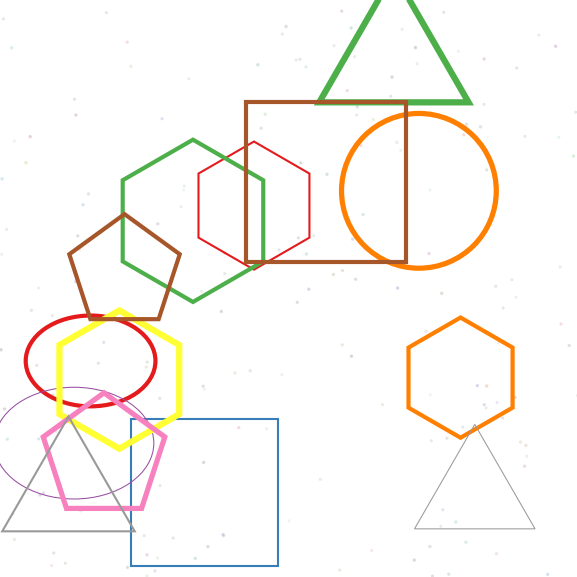[{"shape": "hexagon", "thickness": 1, "radius": 0.55, "center": [0.44, 0.643]}, {"shape": "oval", "thickness": 2, "radius": 0.56, "center": [0.157, 0.374]}, {"shape": "square", "thickness": 1, "radius": 0.64, "center": [0.354, 0.147]}, {"shape": "hexagon", "thickness": 2, "radius": 0.7, "center": [0.334, 0.617]}, {"shape": "triangle", "thickness": 3, "radius": 0.75, "center": [0.682, 0.897]}, {"shape": "oval", "thickness": 0.5, "radius": 0.69, "center": [0.128, 0.232]}, {"shape": "circle", "thickness": 2.5, "radius": 0.67, "center": [0.725, 0.669]}, {"shape": "hexagon", "thickness": 2, "radius": 0.52, "center": [0.797, 0.345]}, {"shape": "hexagon", "thickness": 3, "radius": 0.6, "center": [0.207, 0.342]}, {"shape": "pentagon", "thickness": 2, "radius": 0.5, "center": [0.216, 0.528]}, {"shape": "square", "thickness": 2, "radius": 0.69, "center": [0.564, 0.684]}, {"shape": "pentagon", "thickness": 2.5, "radius": 0.55, "center": [0.18, 0.208]}, {"shape": "triangle", "thickness": 0.5, "radius": 0.6, "center": [0.822, 0.144]}, {"shape": "triangle", "thickness": 1, "radius": 0.66, "center": [0.119, 0.145]}]